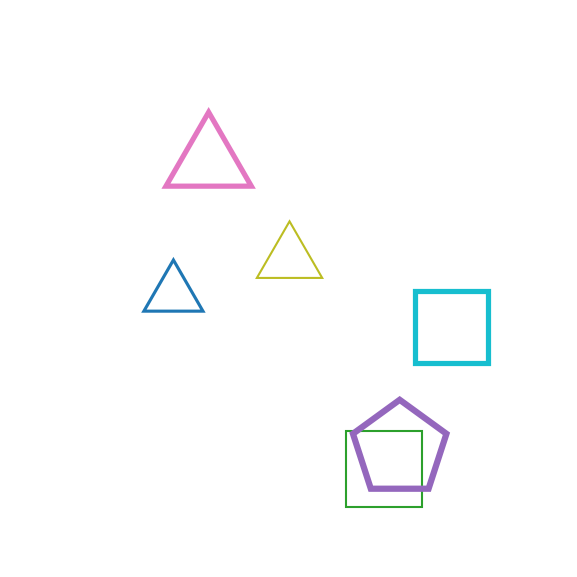[{"shape": "triangle", "thickness": 1.5, "radius": 0.3, "center": [0.3, 0.49]}, {"shape": "square", "thickness": 1, "radius": 0.33, "center": [0.666, 0.188]}, {"shape": "pentagon", "thickness": 3, "radius": 0.43, "center": [0.692, 0.222]}, {"shape": "triangle", "thickness": 2.5, "radius": 0.43, "center": [0.361, 0.719]}, {"shape": "triangle", "thickness": 1, "radius": 0.33, "center": [0.501, 0.551]}, {"shape": "square", "thickness": 2.5, "radius": 0.31, "center": [0.781, 0.433]}]